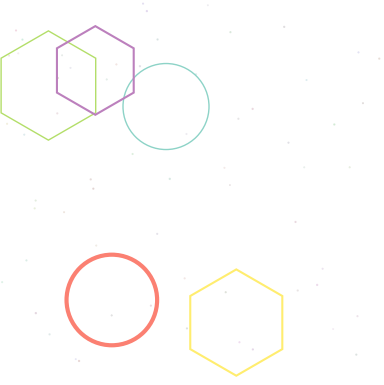[{"shape": "circle", "thickness": 1, "radius": 0.56, "center": [0.431, 0.723]}, {"shape": "circle", "thickness": 3, "radius": 0.59, "center": [0.29, 0.221]}, {"shape": "hexagon", "thickness": 1, "radius": 0.71, "center": [0.126, 0.778]}, {"shape": "hexagon", "thickness": 1.5, "radius": 0.58, "center": [0.248, 0.817]}, {"shape": "hexagon", "thickness": 1.5, "radius": 0.69, "center": [0.614, 0.162]}]